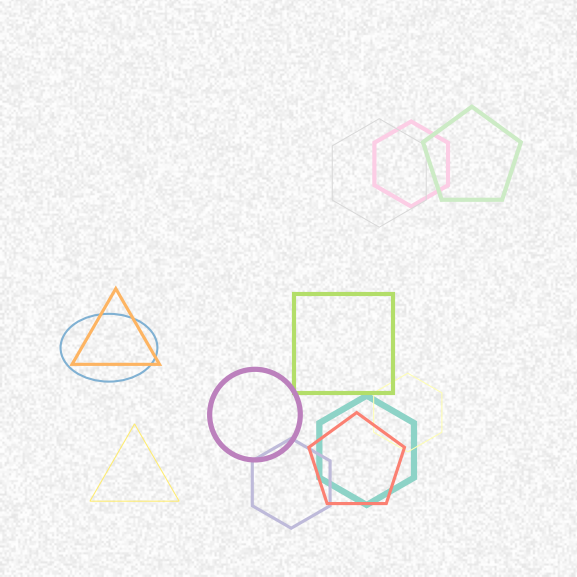[{"shape": "hexagon", "thickness": 3, "radius": 0.47, "center": [0.635, 0.219]}, {"shape": "hexagon", "thickness": 0.5, "radius": 0.34, "center": [0.706, 0.285]}, {"shape": "hexagon", "thickness": 1.5, "radius": 0.39, "center": [0.504, 0.162]}, {"shape": "pentagon", "thickness": 1.5, "radius": 0.44, "center": [0.618, 0.198]}, {"shape": "oval", "thickness": 1, "radius": 0.42, "center": [0.189, 0.397]}, {"shape": "triangle", "thickness": 1.5, "radius": 0.44, "center": [0.2, 0.412]}, {"shape": "square", "thickness": 2, "radius": 0.43, "center": [0.595, 0.405]}, {"shape": "hexagon", "thickness": 2, "radius": 0.37, "center": [0.712, 0.715]}, {"shape": "hexagon", "thickness": 0.5, "radius": 0.47, "center": [0.657, 0.7]}, {"shape": "circle", "thickness": 2.5, "radius": 0.39, "center": [0.442, 0.281]}, {"shape": "pentagon", "thickness": 2, "radius": 0.45, "center": [0.817, 0.725]}, {"shape": "triangle", "thickness": 0.5, "radius": 0.45, "center": [0.233, 0.176]}]